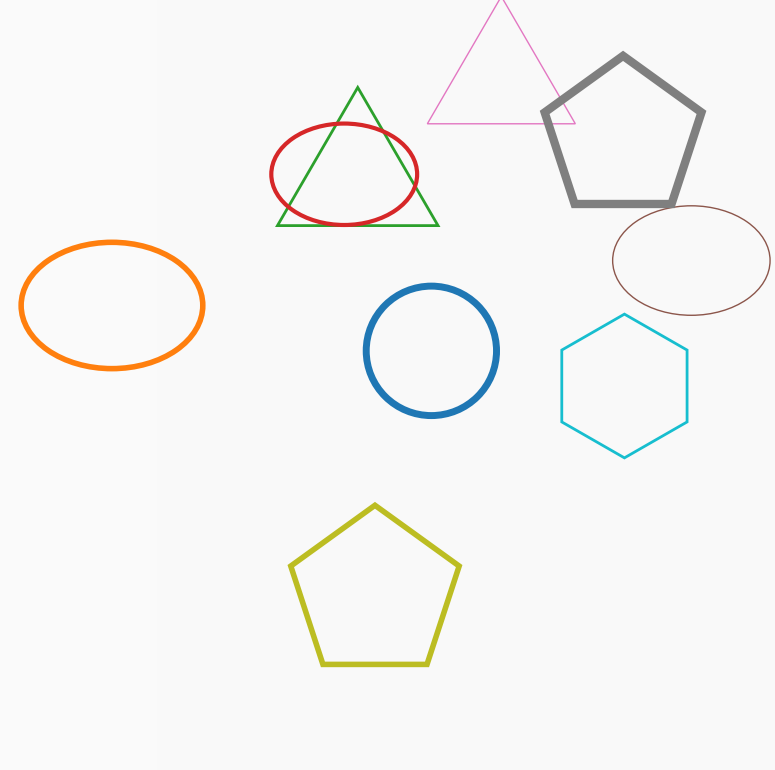[{"shape": "circle", "thickness": 2.5, "radius": 0.42, "center": [0.557, 0.544]}, {"shape": "oval", "thickness": 2, "radius": 0.59, "center": [0.144, 0.603]}, {"shape": "triangle", "thickness": 1, "radius": 0.6, "center": [0.462, 0.767]}, {"shape": "oval", "thickness": 1.5, "radius": 0.47, "center": [0.444, 0.774]}, {"shape": "oval", "thickness": 0.5, "radius": 0.51, "center": [0.892, 0.662]}, {"shape": "triangle", "thickness": 0.5, "radius": 0.55, "center": [0.647, 0.894]}, {"shape": "pentagon", "thickness": 3, "radius": 0.53, "center": [0.804, 0.821]}, {"shape": "pentagon", "thickness": 2, "radius": 0.57, "center": [0.484, 0.23]}, {"shape": "hexagon", "thickness": 1, "radius": 0.47, "center": [0.806, 0.499]}]